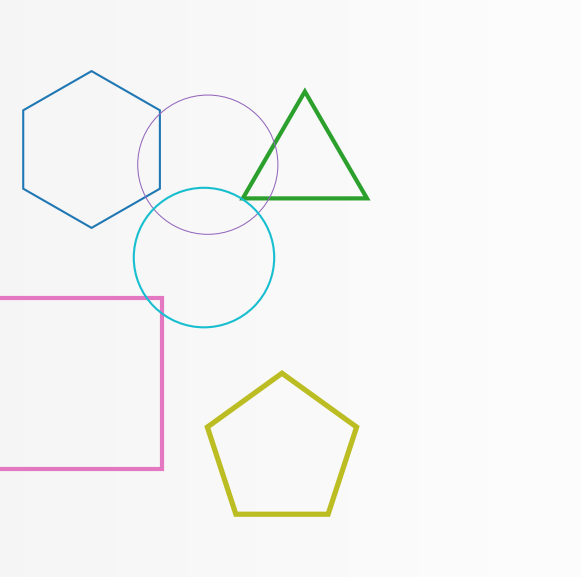[{"shape": "hexagon", "thickness": 1, "radius": 0.68, "center": [0.158, 0.74]}, {"shape": "triangle", "thickness": 2, "radius": 0.62, "center": [0.525, 0.717]}, {"shape": "circle", "thickness": 0.5, "radius": 0.6, "center": [0.358, 0.714]}, {"shape": "square", "thickness": 2, "radius": 0.74, "center": [0.131, 0.336]}, {"shape": "pentagon", "thickness": 2.5, "radius": 0.67, "center": [0.485, 0.218]}, {"shape": "circle", "thickness": 1, "radius": 0.6, "center": [0.351, 0.553]}]